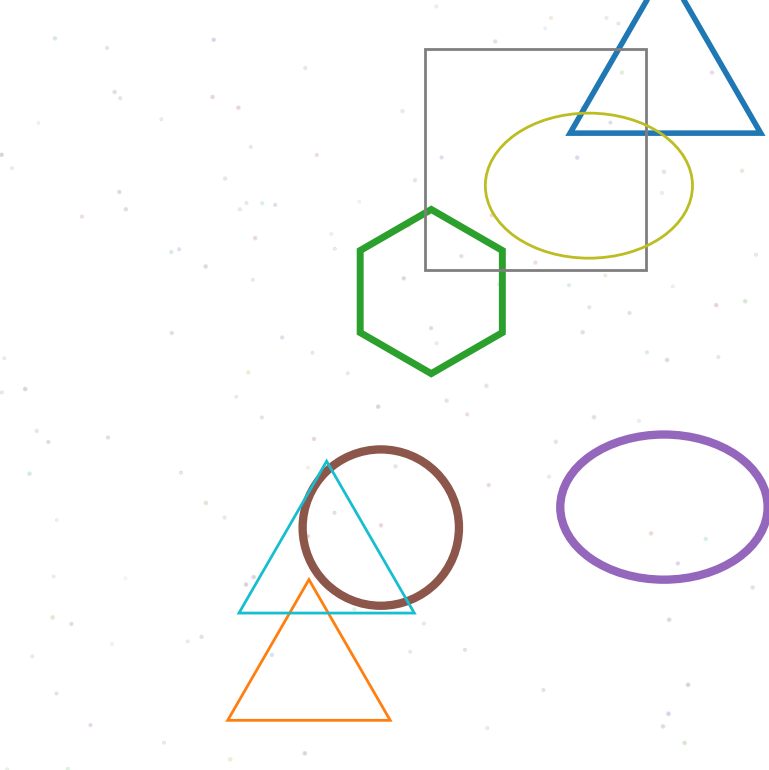[{"shape": "triangle", "thickness": 2, "radius": 0.71, "center": [0.864, 0.899]}, {"shape": "triangle", "thickness": 1, "radius": 0.61, "center": [0.401, 0.125]}, {"shape": "hexagon", "thickness": 2.5, "radius": 0.53, "center": [0.56, 0.621]}, {"shape": "oval", "thickness": 3, "radius": 0.67, "center": [0.862, 0.341]}, {"shape": "circle", "thickness": 3, "radius": 0.51, "center": [0.495, 0.315]}, {"shape": "square", "thickness": 1, "radius": 0.72, "center": [0.695, 0.793]}, {"shape": "oval", "thickness": 1, "radius": 0.67, "center": [0.765, 0.759]}, {"shape": "triangle", "thickness": 1, "radius": 0.66, "center": [0.424, 0.27]}]